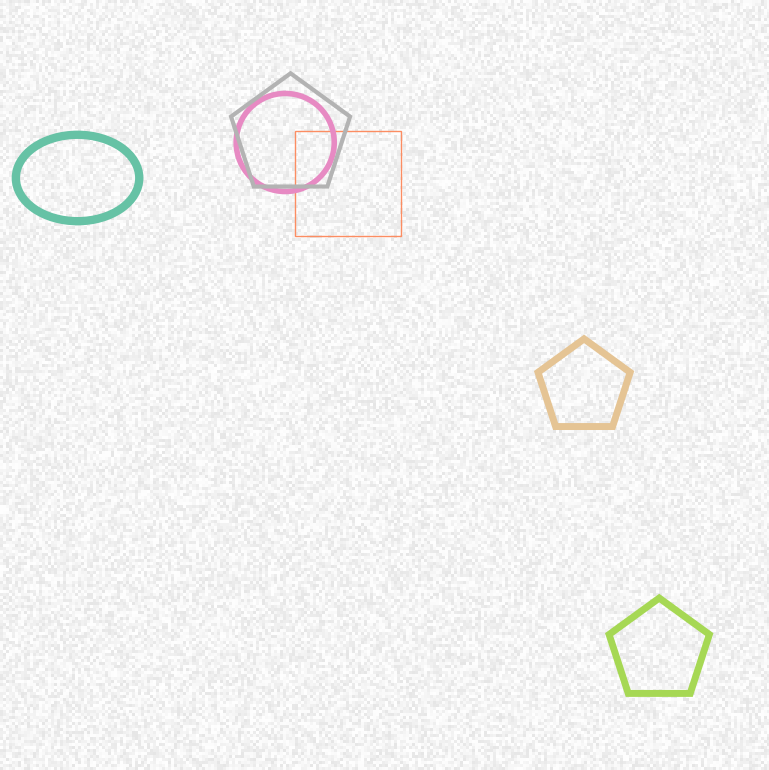[{"shape": "oval", "thickness": 3, "radius": 0.4, "center": [0.101, 0.769]}, {"shape": "square", "thickness": 0.5, "radius": 0.34, "center": [0.452, 0.762]}, {"shape": "circle", "thickness": 2, "radius": 0.32, "center": [0.37, 0.815]}, {"shape": "pentagon", "thickness": 2.5, "radius": 0.34, "center": [0.856, 0.155]}, {"shape": "pentagon", "thickness": 2.5, "radius": 0.31, "center": [0.759, 0.497]}, {"shape": "pentagon", "thickness": 1.5, "radius": 0.41, "center": [0.377, 0.823]}]